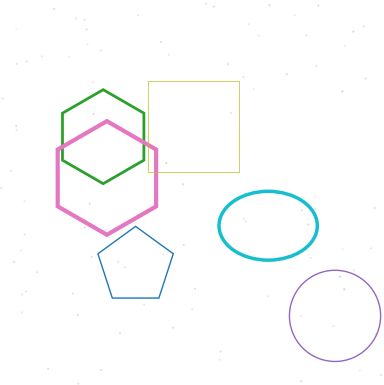[{"shape": "pentagon", "thickness": 1, "radius": 0.51, "center": [0.352, 0.309]}, {"shape": "hexagon", "thickness": 2, "radius": 0.61, "center": [0.268, 0.645]}, {"shape": "circle", "thickness": 1, "radius": 0.59, "center": [0.87, 0.18]}, {"shape": "hexagon", "thickness": 3, "radius": 0.74, "center": [0.278, 0.538]}, {"shape": "square", "thickness": 0.5, "radius": 0.59, "center": [0.503, 0.672]}, {"shape": "oval", "thickness": 2.5, "radius": 0.64, "center": [0.697, 0.414]}]